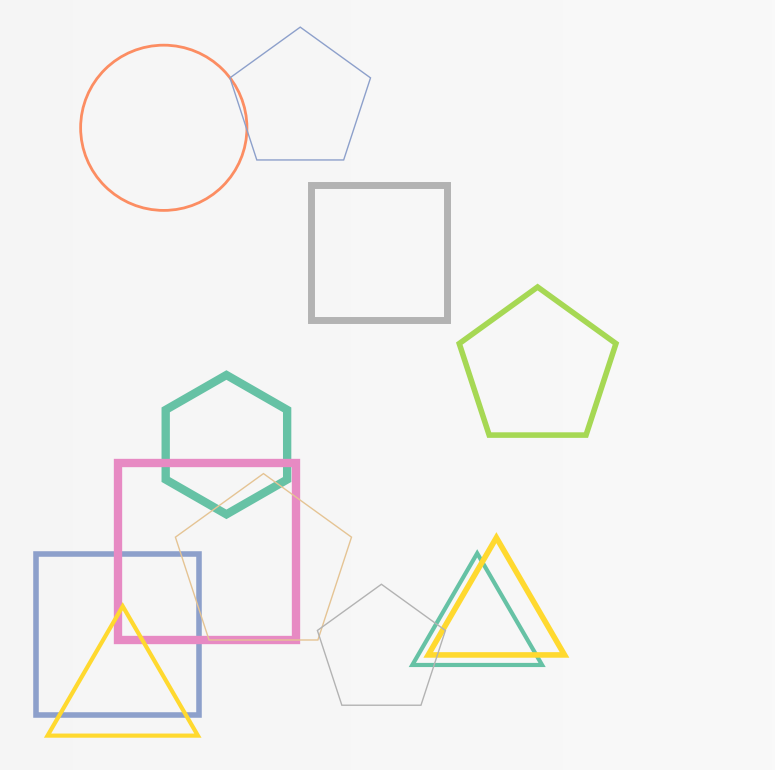[{"shape": "hexagon", "thickness": 3, "radius": 0.45, "center": [0.292, 0.422]}, {"shape": "triangle", "thickness": 1.5, "radius": 0.48, "center": [0.616, 0.185]}, {"shape": "circle", "thickness": 1, "radius": 0.54, "center": [0.211, 0.834]}, {"shape": "pentagon", "thickness": 0.5, "radius": 0.48, "center": [0.387, 0.869]}, {"shape": "square", "thickness": 2, "radius": 0.52, "center": [0.152, 0.176]}, {"shape": "square", "thickness": 3, "radius": 0.57, "center": [0.267, 0.283]}, {"shape": "pentagon", "thickness": 2, "radius": 0.53, "center": [0.694, 0.521]}, {"shape": "triangle", "thickness": 2, "radius": 0.51, "center": [0.641, 0.2]}, {"shape": "triangle", "thickness": 1.5, "radius": 0.56, "center": [0.158, 0.101]}, {"shape": "pentagon", "thickness": 0.5, "radius": 0.6, "center": [0.34, 0.265]}, {"shape": "square", "thickness": 2.5, "radius": 0.44, "center": [0.489, 0.672]}, {"shape": "pentagon", "thickness": 0.5, "radius": 0.43, "center": [0.492, 0.154]}]